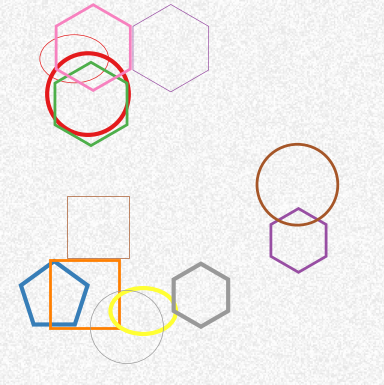[{"shape": "oval", "thickness": 0.5, "radius": 0.45, "center": [0.193, 0.847]}, {"shape": "circle", "thickness": 3, "radius": 0.53, "center": [0.229, 0.756]}, {"shape": "pentagon", "thickness": 3, "radius": 0.45, "center": [0.141, 0.231]}, {"shape": "hexagon", "thickness": 2, "radius": 0.54, "center": [0.236, 0.73]}, {"shape": "hexagon", "thickness": 2, "radius": 0.41, "center": [0.775, 0.376]}, {"shape": "hexagon", "thickness": 0.5, "radius": 0.57, "center": [0.444, 0.875]}, {"shape": "square", "thickness": 2, "radius": 0.44, "center": [0.22, 0.236]}, {"shape": "oval", "thickness": 3, "radius": 0.43, "center": [0.372, 0.192]}, {"shape": "square", "thickness": 0.5, "radius": 0.41, "center": [0.254, 0.41]}, {"shape": "circle", "thickness": 2, "radius": 0.52, "center": [0.772, 0.52]}, {"shape": "hexagon", "thickness": 2, "radius": 0.56, "center": [0.242, 0.876]}, {"shape": "hexagon", "thickness": 3, "radius": 0.41, "center": [0.522, 0.233]}, {"shape": "circle", "thickness": 0.5, "radius": 0.47, "center": [0.329, 0.151]}]